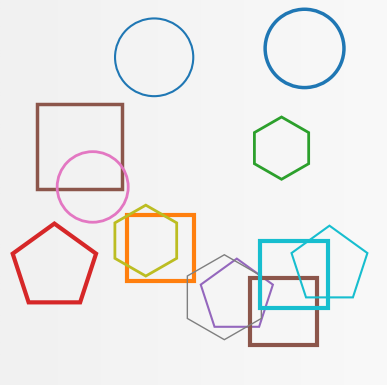[{"shape": "circle", "thickness": 1.5, "radius": 0.5, "center": [0.398, 0.851]}, {"shape": "circle", "thickness": 2.5, "radius": 0.51, "center": [0.786, 0.874]}, {"shape": "square", "thickness": 3, "radius": 0.43, "center": [0.414, 0.356]}, {"shape": "hexagon", "thickness": 2, "radius": 0.4, "center": [0.727, 0.615]}, {"shape": "pentagon", "thickness": 3, "radius": 0.57, "center": [0.14, 0.306]}, {"shape": "pentagon", "thickness": 1.5, "radius": 0.49, "center": [0.611, 0.23]}, {"shape": "square", "thickness": 3, "radius": 0.43, "center": [0.731, 0.191]}, {"shape": "square", "thickness": 2.5, "radius": 0.55, "center": [0.205, 0.619]}, {"shape": "circle", "thickness": 2, "radius": 0.46, "center": [0.239, 0.514]}, {"shape": "hexagon", "thickness": 1, "radius": 0.55, "center": [0.579, 0.228]}, {"shape": "hexagon", "thickness": 2, "radius": 0.46, "center": [0.376, 0.375]}, {"shape": "pentagon", "thickness": 1.5, "radius": 0.51, "center": [0.85, 0.311]}, {"shape": "square", "thickness": 3, "radius": 0.44, "center": [0.759, 0.286]}]